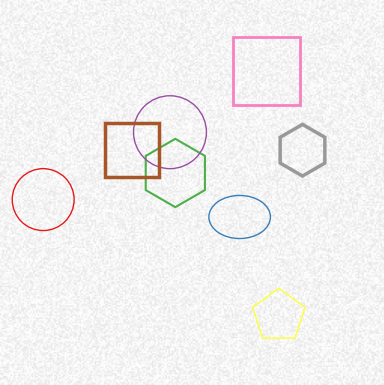[{"shape": "circle", "thickness": 1, "radius": 0.4, "center": [0.112, 0.482]}, {"shape": "oval", "thickness": 1, "radius": 0.4, "center": [0.622, 0.436]}, {"shape": "hexagon", "thickness": 1.5, "radius": 0.44, "center": [0.455, 0.551]}, {"shape": "circle", "thickness": 1, "radius": 0.47, "center": [0.442, 0.657]}, {"shape": "pentagon", "thickness": 1, "radius": 0.36, "center": [0.724, 0.18]}, {"shape": "square", "thickness": 2.5, "radius": 0.35, "center": [0.343, 0.61]}, {"shape": "square", "thickness": 2, "radius": 0.44, "center": [0.692, 0.817]}, {"shape": "hexagon", "thickness": 2.5, "radius": 0.34, "center": [0.786, 0.61]}]